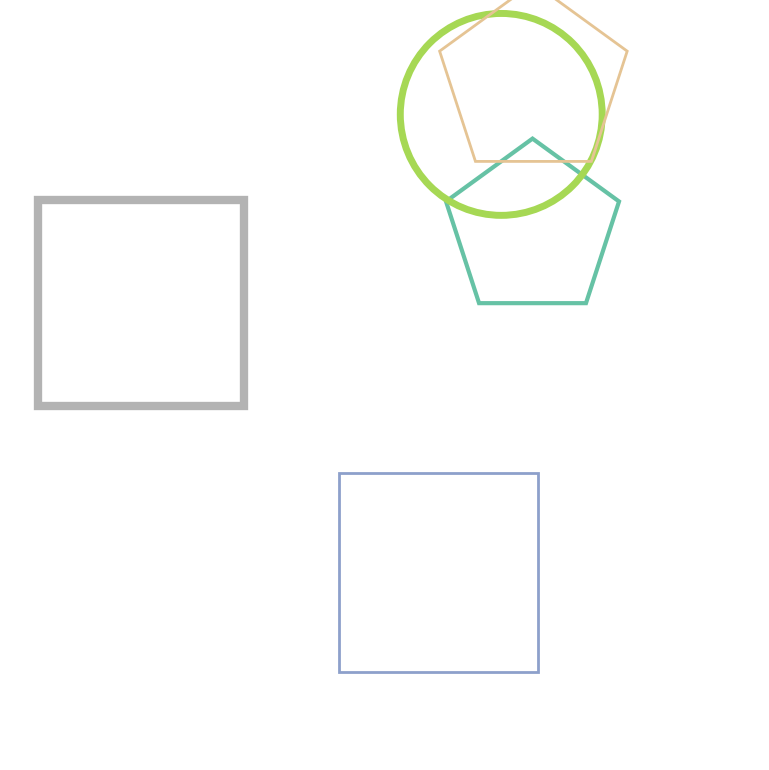[{"shape": "pentagon", "thickness": 1.5, "radius": 0.59, "center": [0.692, 0.702]}, {"shape": "square", "thickness": 1, "radius": 0.65, "center": [0.569, 0.256]}, {"shape": "circle", "thickness": 2.5, "radius": 0.66, "center": [0.651, 0.851]}, {"shape": "pentagon", "thickness": 1, "radius": 0.64, "center": [0.693, 0.894]}, {"shape": "square", "thickness": 3, "radius": 0.67, "center": [0.184, 0.606]}]